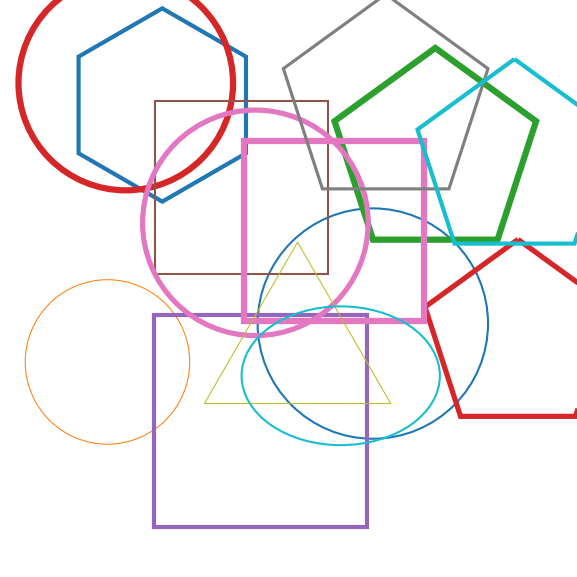[{"shape": "hexagon", "thickness": 2, "radius": 0.84, "center": [0.281, 0.817]}, {"shape": "circle", "thickness": 1, "radius": 1.0, "center": [0.646, 0.439]}, {"shape": "circle", "thickness": 0.5, "radius": 0.71, "center": [0.186, 0.372]}, {"shape": "pentagon", "thickness": 3, "radius": 0.92, "center": [0.754, 0.733]}, {"shape": "circle", "thickness": 3, "radius": 0.93, "center": [0.218, 0.855]}, {"shape": "pentagon", "thickness": 2.5, "radius": 0.85, "center": [0.897, 0.415]}, {"shape": "square", "thickness": 2, "radius": 0.92, "center": [0.451, 0.271]}, {"shape": "square", "thickness": 1, "radius": 0.75, "center": [0.418, 0.674]}, {"shape": "circle", "thickness": 2.5, "radius": 0.98, "center": [0.442, 0.613]}, {"shape": "square", "thickness": 3, "radius": 0.78, "center": [0.578, 0.6]}, {"shape": "pentagon", "thickness": 1.5, "radius": 0.93, "center": [0.668, 0.823]}, {"shape": "triangle", "thickness": 0.5, "radius": 0.93, "center": [0.515, 0.394]}, {"shape": "oval", "thickness": 1, "radius": 0.86, "center": [0.59, 0.348]}, {"shape": "pentagon", "thickness": 2, "radius": 0.88, "center": [0.891, 0.72]}]